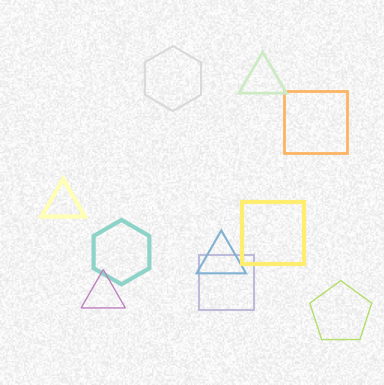[{"shape": "hexagon", "thickness": 3, "radius": 0.42, "center": [0.316, 0.345]}, {"shape": "triangle", "thickness": 3, "radius": 0.33, "center": [0.164, 0.47]}, {"shape": "square", "thickness": 1.5, "radius": 0.36, "center": [0.589, 0.266]}, {"shape": "triangle", "thickness": 1.5, "radius": 0.37, "center": [0.575, 0.327]}, {"shape": "square", "thickness": 2, "radius": 0.41, "center": [0.819, 0.683]}, {"shape": "pentagon", "thickness": 1, "radius": 0.42, "center": [0.885, 0.187]}, {"shape": "hexagon", "thickness": 1.5, "radius": 0.42, "center": [0.449, 0.796]}, {"shape": "triangle", "thickness": 1, "radius": 0.33, "center": [0.268, 0.233]}, {"shape": "triangle", "thickness": 2, "radius": 0.36, "center": [0.682, 0.794]}, {"shape": "square", "thickness": 3, "radius": 0.4, "center": [0.709, 0.395]}]